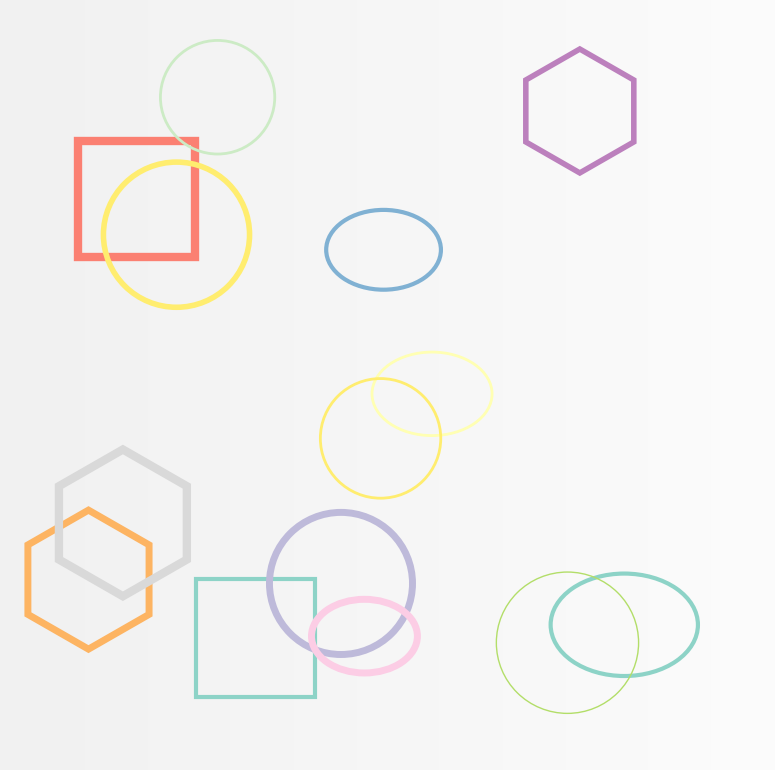[{"shape": "square", "thickness": 1.5, "radius": 0.38, "center": [0.33, 0.171]}, {"shape": "oval", "thickness": 1.5, "radius": 0.48, "center": [0.806, 0.189]}, {"shape": "oval", "thickness": 1, "radius": 0.39, "center": [0.557, 0.489]}, {"shape": "circle", "thickness": 2.5, "radius": 0.46, "center": [0.44, 0.242]}, {"shape": "square", "thickness": 3, "radius": 0.38, "center": [0.176, 0.741]}, {"shape": "oval", "thickness": 1.5, "radius": 0.37, "center": [0.495, 0.676]}, {"shape": "hexagon", "thickness": 2.5, "radius": 0.45, "center": [0.114, 0.247]}, {"shape": "circle", "thickness": 0.5, "radius": 0.46, "center": [0.732, 0.165]}, {"shape": "oval", "thickness": 2.5, "radius": 0.34, "center": [0.47, 0.174]}, {"shape": "hexagon", "thickness": 3, "radius": 0.48, "center": [0.159, 0.321]}, {"shape": "hexagon", "thickness": 2, "radius": 0.4, "center": [0.748, 0.856]}, {"shape": "circle", "thickness": 1, "radius": 0.37, "center": [0.281, 0.874]}, {"shape": "circle", "thickness": 2, "radius": 0.47, "center": [0.228, 0.695]}, {"shape": "circle", "thickness": 1, "radius": 0.39, "center": [0.491, 0.431]}]